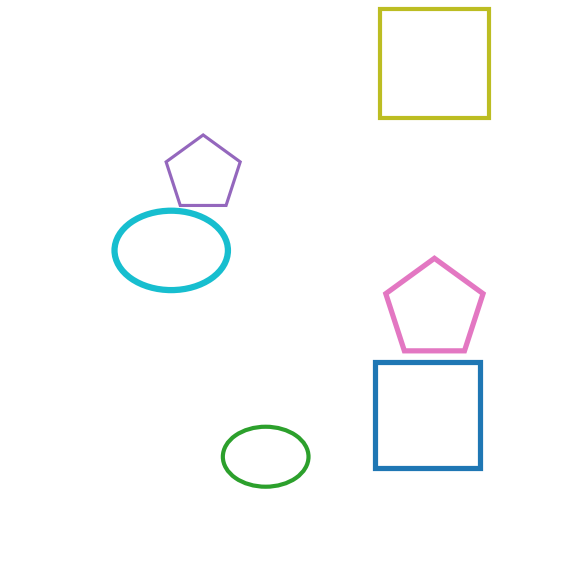[{"shape": "square", "thickness": 2.5, "radius": 0.46, "center": [0.74, 0.28]}, {"shape": "oval", "thickness": 2, "radius": 0.37, "center": [0.46, 0.208]}, {"shape": "pentagon", "thickness": 1.5, "radius": 0.34, "center": [0.352, 0.698]}, {"shape": "pentagon", "thickness": 2.5, "radius": 0.44, "center": [0.752, 0.463]}, {"shape": "square", "thickness": 2, "radius": 0.47, "center": [0.752, 0.889]}, {"shape": "oval", "thickness": 3, "radius": 0.49, "center": [0.296, 0.566]}]